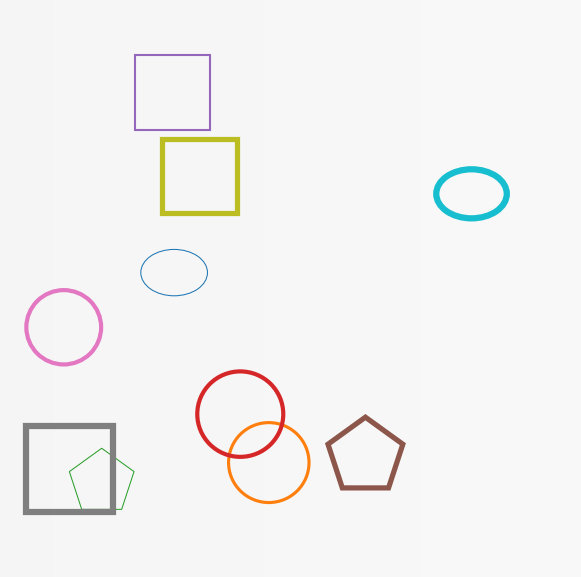[{"shape": "oval", "thickness": 0.5, "radius": 0.29, "center": [0.3, 0.527]}, {"shape": "circle", "thickness": 1.5, "radius": 0.35, "center": [0.462, 0.198]}, {"shape": "pentagon", "thickness": 0.5, "radius": 0.29, "center": [0.175, 0.164]}, {"shape": "circle", "thickness": 2, "radius": 0.37, "center": [0.413, 0.282]}, {"shape": "square", "thickness": 1, "radius": 0.32, "center": [0.297, 0.84]}, {"shape": "pentagon", "thickness": 2.5, "radius": 0.34, "center": [0.629, 0.209]}, {"shape": "circle", "thickness": 2, "radius": 0.32, "center": [0.11, 0.432]}, {"shape": "square", "thickness": 3, "radius": 0.37, "center": [0.12, 0.187]}, {"shape": "square", "thickness": 2.5, "radius": 0.32, "center": [0.343, 0.694]}, {"shape": "oval", "thickness": 3, "radius": 0.3, "center": [0.811, 0.664]}]